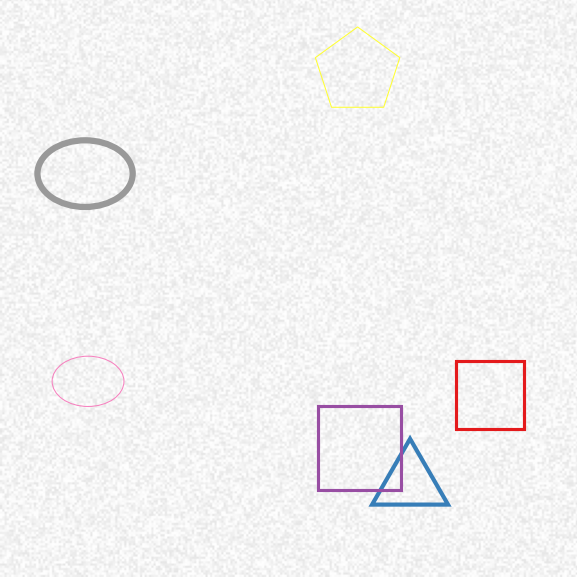[{"shape": "square", "thickness": 1.5, "radius": 0.3, "center": [0.849, 0.315]}, {"shape": "triangle", "thickness": 2, "radius": 0.38, "center": [0.71, 0.163]}, {"shape": "square", "thickness": 1.5, "radius": 0.36, "center": [0.623, 0.223]}, {"shape": "pentagon", "thickness": 0.5, "radius": 0.38, "center": [0.619, 0.876]}, {"shape": "oval", "thickness": 0.5, "radius": 0.31, "center": [0.152, 0.339]}, {"shape": "oval", "thickness": 3, "radius": 0.41, "center": [0.147, 0.698]}]